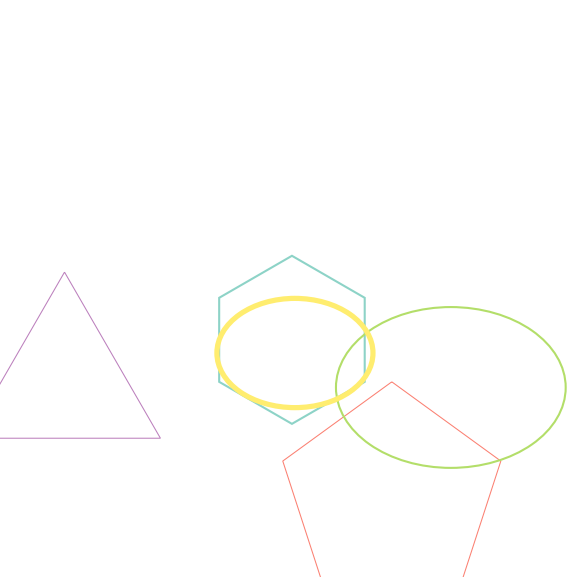[{"shape": "hexagon", "thickness": 1, "radius": 0.73, "center": [0.506, 0.411]}, {"shape": "pentagon", "thickness": 0.5, "radius": 0.99, "center": [0.678, 0.139]}, {"shape": "oval", "thickness": 1, "radius": 0.99, "center": [0.781, 0.328]}, {"shape": "triangle", "thickness": 0.5, "radius": 0.96, "center": [0.112, 0.336]}, {"shape": "oval", "thickness": 2.5, "radius": 0.68, "center": [0.511, 0.388]}]